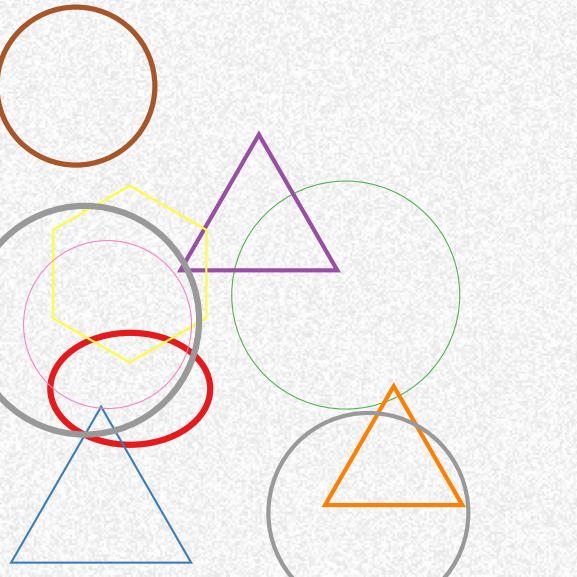[{"shape": "oval", "thickness": 3, "radius": 0.69, "center": [0.226, 0.326]}, {"shape": "triangle", "thickness": 1, "radius": 0.9, "center": [0.175, 0.115]}, {"shape": "circle", "thickness": 0.5, "radius": 0.99, "center": [0.599, 0.488]}, {"shape": "triangle", "thickness": 2, "radius": 0.78, "center": [0.448, 0.609]}, {"shape": "triangle", "thickness": 2, "radius": 0.69, "center": [0.682, 0.193]}, {"shape": "hexagon", "thickness": 1, "radius": 0.77, "center": [0.225, 0.525]}, {"shape": "circle", "thickness": 2.5, "radius": 0.68, "center": [0.131, 0.85]}, {"shape": "circle", "thickness": 0.5, "radius": 0.73, "center": [0.186, 0.437]}, {"shape": "circle", "thickness": 3, "radius": 0.99, "center": [0.147, 0.445]}, {"shape": "circle", "thickness": 2, "radius": 0.87, "center": [0.638, 0.111]}]